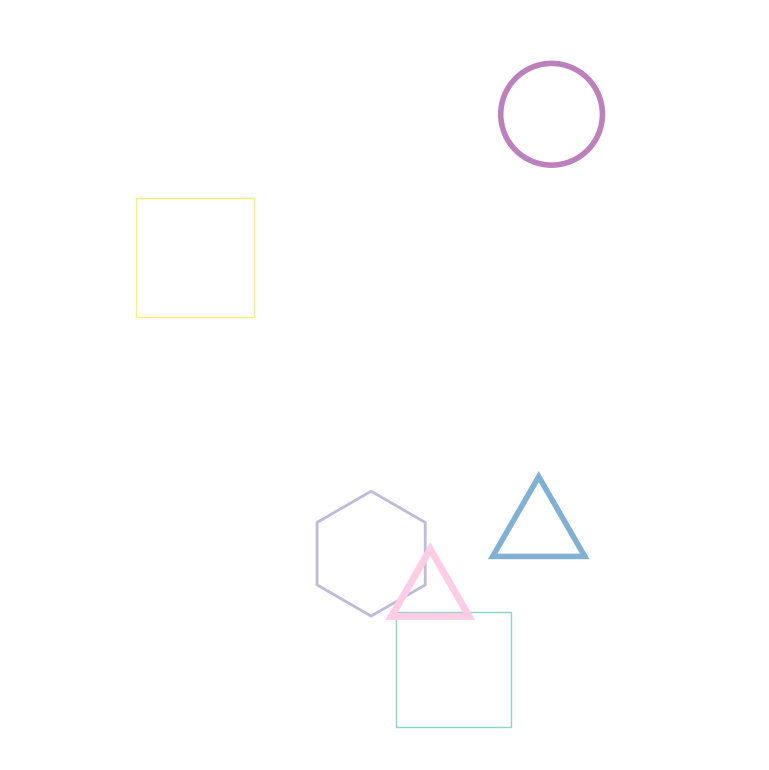[{"shape": "square", "thickness": 0.5, "radius": 0.37, "center": [0.589, 0.131]}, {"shape": "hexagon", "thickness": 1, "radius": 0.41, "center": [0.482, 0.281]}, {"shape": "triangle", "thickness": 2, "radius": 0.35, "center": [0.7, 0.312]}, {"shape": "triangle", "thickness": 2.5, "radius": 0.29, "center": [0.559, 0.229]}, {"shape": "circle", "thickness": 2, "radius": 0.33, "center": [0.716, 0.852]}, {"shape": "square", "thickness": 0.5, "radius": 0.38, "center": [0.254, 0.666]}]